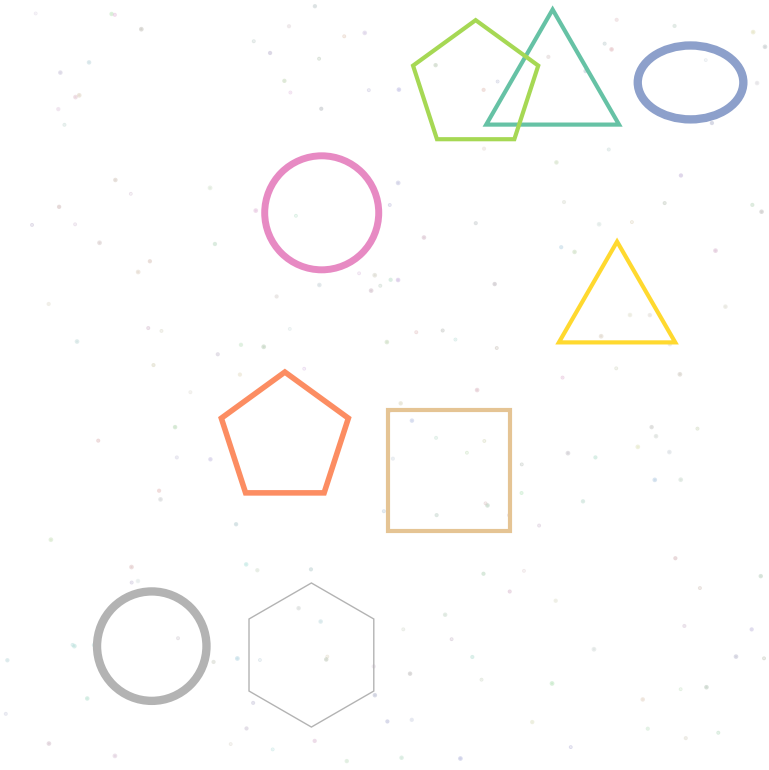[{"shape": "triangle", "thickness": 1.5, "radius": 0.5, "center": [0.718, 0.888]}, {"shape": "pentagon", "thickness": 2, "radius": 0.43, "center": [0.37, 0.43]}, {"shape": "oval", "thickness": 3, "radius": 0.34, "center": [0.897, 0.893]}, {"shape": "circle", "thickness": 2.5, "radius": 0.37, "center": [0.418, 0.724]}, {"shape": "pentagon", "thickness": 1.5, "radius": 0.43, "center": [0.618, 0.888]}, {"shape": "triangle", "thickness": 1.5, "radius": 0.44, "center": [0.801, 0.599]}, {"shape": "square", "thickness": 1.5, "radius": 0.4, "center": [0.583, 0.389]}, {"shape": "hexagon", "thickness": 0.5, "radius": 0.47, "center": [0.404, 0.149]}, {"shape": "circle", "thickness": 3, "radius": 0.36, "center": [0.197, 0.161]}]